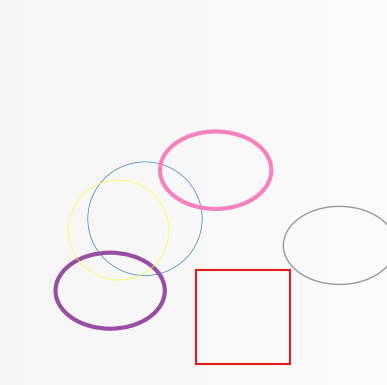[{"shape": "square", "thickness": 1.5, "radius": 0.61, "center": [0.627, 0.176]}, {"shape": "circle", "thickness": 0.5, "radius": 0.74, "center": [0.374, 0.432]}, {"shape": "oval", "thickness": 3, "radius": 0.71, "center": [0.284, 0.245]}, {"shape": "circle", "thickness": 0.5, "radius": 0.65, "center": [0.306, 0.402]}, {"shape": "oval", "thickness": 3, "radius": 0.72, "center": [0.557, 0.558]}, {"shape": "oval", "thickness": 1, "radius": 0.72, "center": [0.876, 0.363]}]